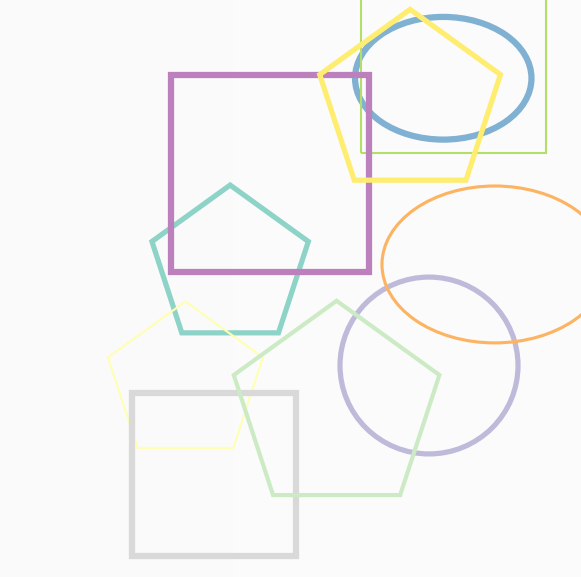[{"shape": "pentagon", "thickness": 2.5, "radius": 0.71, "center": [0.396, 0.537]}, {"shape": "pentagon", "thickness": 1, "radius": 0.7, "center": [0.319, 0.337]}, {"shape": "circle", "thickness": 2.5, "radius": 0.77, "center": [0.738, 0.366]}, {"shape": "oval", "thickness": 3, "radius": 0.76, "center": [0.763, 0.864]}, {"shape": "oval", "thickness": 1.5, "radius": 0.97, "center": [0.851, 0.541]}, {"shape": "square", "thickness": 1, "radius": 0.8, "center": [0.78, 0.894]}, {"shape": "square", "thickness": 3, "radius": 0.71, "center": [0.369, 0.177]}, {"shape": "square", "thickness": 3, "radius": 0.85, "center": [0.464, 0.699]}, {"shape": "pentagon", "thickness": 2, "radius": 0.93, "center": [0.579, 0.292]}, {"shape": "pentagon", "thickness": 2.5, "radius": 0.82, "center": [0.706, 0.819]}]